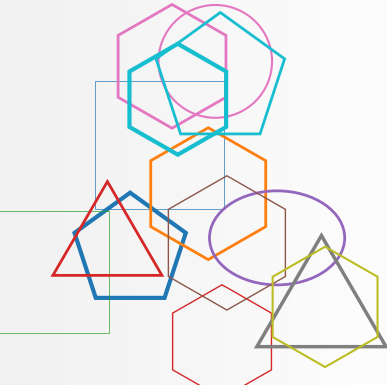[{"shape": "pentagon", "thickness": 3, "radius": 0.76, "center": [0.336, 0.348]}, {"shape": "square", "thickness": 0.5, "radius": 0.83, "center": [0.411, 0.623]}, {"shape": "hexagon", "thickness": 2, "radius": 0.86, "center": [0.537, 0.497]}, {"shape": "square", "thickness": 0.5, "radius": 0.79, "center": [0.122, 0.294]}, {"shape": "hexagon", "thickness": 1, "radius": 0.74, "center": [0.573, 0.113]}, {"shape": "triangle", "thickness": 2, "radius": 0.81, "center": [0.277, 0.366]}, {"shape": "oval", "thickness": 2, "radius": 0.87, "center": [0.715, 0.382]}, {"shape": "hexagon", "thickness": 1, "radius": 0.87, "center": [0.585, 0.369]}, {"shape": "circle", "thickness": 1.5, "radius": 0.73, "center": [0.556, 0.841]}, {"shape": "hexagon", "thickness": 2, "radius": 0.8, "center": [0.444, 0.828]}, {"shape": "triangle", "thickness": 2.5, "radius": 0.96, "center": [0.83, 0.196]}, {"shape": "hexagon", "thickness": 1.5, "radius": 0.78, "center": [0.839, 0.203]}, {"shape": "hexagon", "thickness": 3, "radius": 0.72, "center": [0.459, 0.742]}, {"shape": "pentagon", "thickness": 2, "radius": 0.87, "center": [0.569, 0.793]}]